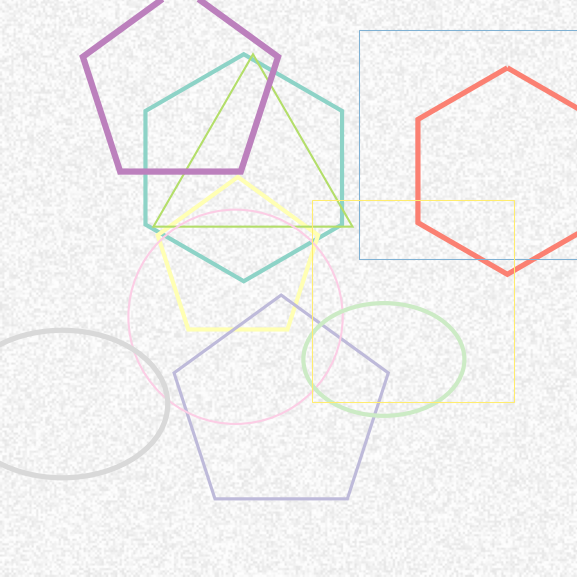[{"shape": "hexagon", "thickness": 2, "radius": 0.98, "center": [0.422, 0.709]}, {"shape": "pentagon", "thickness": 2, "radius": 0.73, "center": [0.412, 0.547]}, {"shape": "pentagon", "thickness": 1.5, "radius": 0.98, "center": [0.487, 0.293]}, {"shape": "hexagon", "thickness": 2.5, "radius": 0.89, "center": [0.879, 0.703]}, {"shape": "square", "thickness": 0.5, "radius": 0.99, "center": [0.819, 0.749]}, {"shape": "triangle", "thickness": 1, "radius": 0.99, "center": [0.438, 0.706]}, {"shape": "circle", "thickness": 1, "radius": 0.93, "center": [0.408, 0.451]}, {"shape": "oval", "thickness": 2.5, "radius": 0.91, "center": [0.108, 0.3]}, {"shape": "pentagon", "thickness": 3, "radius": 0.89, "center": [0.313, 0.846]}, {"shape": "oval", "thickness": 2, "radius": 0.7, "center": [0.665, 0.377]}, {"shape": "square", "thickness": 0.5, "radius": 0.87, "center": [0.715, 0.478]}]